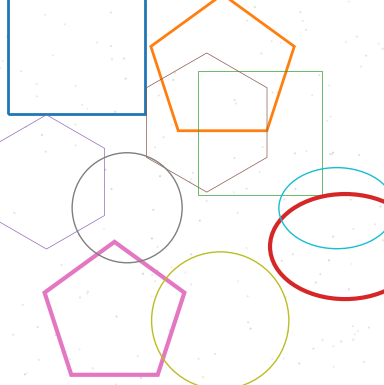[{"shape": "square", "thickness": 2, "radius": 0.89, "center": [0.199, 0.882]}, {"shape": "pentagon", "thickness": 2, "radius": 0.98, "center": [0.578, 0.819]}, {"shape": "square", "thickness": 0.5, "radius": 0.81, "center": [0.675, 0.654]}, {"shape": "oval", "thickness": 3, "radius": 0.97, "center": [0.896, 0.36]}, {"shape": "hexagon", "thickness": 0.5, "radius": 0.87, "center": [0.121, 0.527]}, {"shape": "hexagon", "thickness": 0.5, "radius": 0.9, "center": [0.537, 0.682]}, {"shape": "pentagon", "thickness": 3, "radius": 0.95, "center": [0.297, 0.181]}, {"shape": "circle", "thickness": 1, "radius": 0.71, "center": [0.33, 0.46]}, {"shape": "circle", "thickness": 1, "radius": 0.89, "center": [0.572, 0.167]}, {"shape": "oval", "thickness": 1, "radius": 0.75, "center": [0.875, 0.459]}]